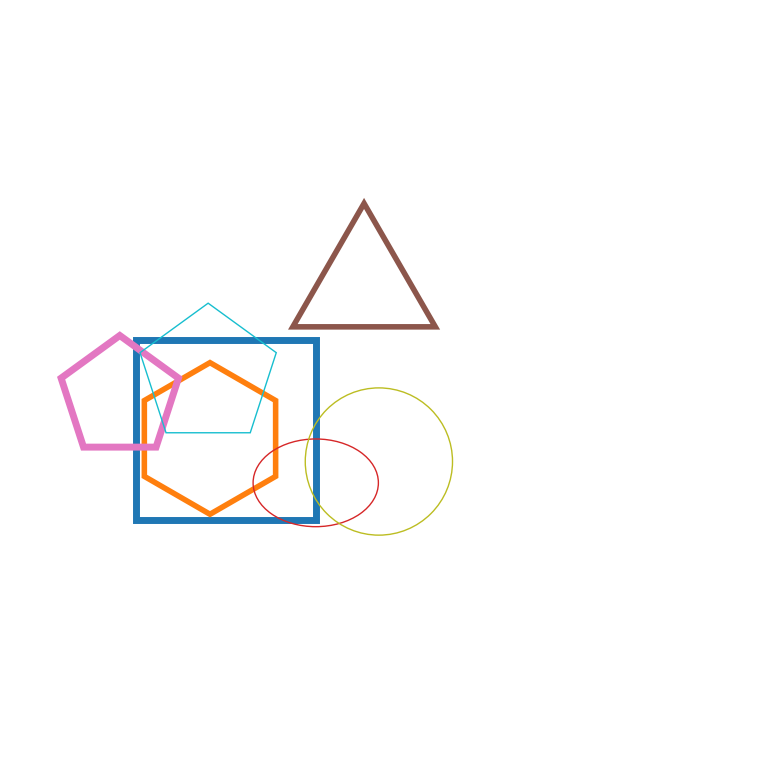[{"shape": "square", "thickness": 2.5, "radius": 0.58, "center": [0.294, 0.442]}, {"shape": "hexagon", "thickness": 2, "radius": 0.49, "center": [0.273, 0.431]}, {"shape": "oval", "thickness": 0.5, "radius": 0.41, "center": [0.41, 0.373]}, {"shape": "triangle", "thickness": 2, "radius": 0.53, "center": [0.473, 0.629]}, {"shape": "pentagon", "thickness": 2.5, "radius": 0.4, "center": [0.156, 0.484]}, {"shape": "circle", "thickness": 0.5, "radius": 0.48, "center": [0.492, 0.401]}, {"shape": "pentagon", "thickness": 0.5, "radius": 0.47, "center": [0.27, 0.513]}]